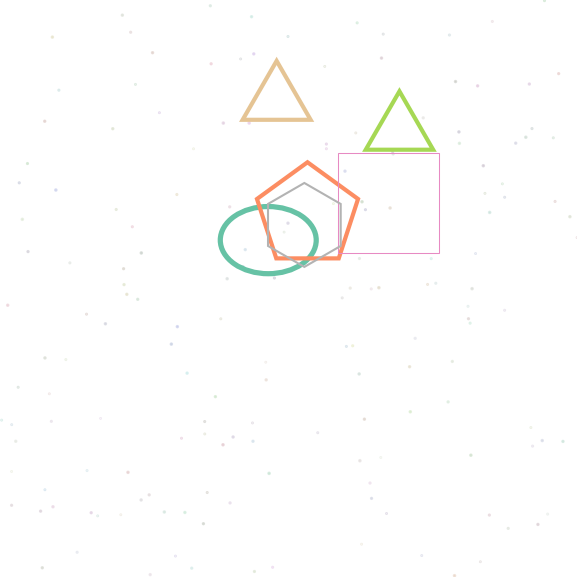[{"shape": "oval", "thickness": 2.5, "radius": 0.42, "center": [0.465, 0.583]}, {"shape": "pentagon", "thickness": 2, "radius": 0.46, "center": [0.532, 0.626]}, {"shape": "square", "thickness": 0.5, "radius": 0.44, "center": [0.672, 0.648]}, {"shape": "triangle", "thickness": 2, "radius": 0.34, "center": [0.692, 0.774]}, {"shape": "triangle", "thickness": 2, "radius": 0.34, "center": [0.479, 0.826]}, {"shape": "hexagon", "thickness": 1, "radius": 0.36, "center": [0.527, 0.61]}]